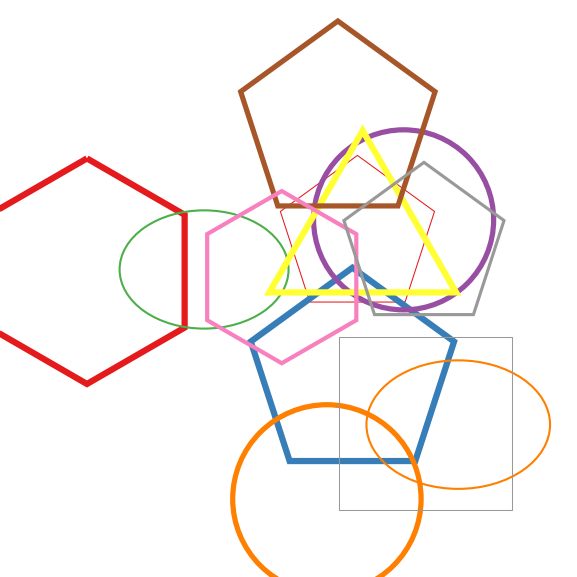[{"shape": "hexagon", "thickness": 3, "radius": 0.98, "center": [0.151, 0.53]}, {"shape": "pentagon", "thickness": 0.5, "radius": 0.7, "center": [0.619, 0.59]}, {"shape": "pentagon", "thickness": 3, "radius": 0.93, "center": [0.61, 0.351]}, {"shape": "oval", "thickness": 1, "radius": 0.73, "center": [0.353, 0.533]}, {"shape": "circle", "thickness": 2.5, "radius": 0.78, "center": [0.699, 0.618]}, {"shape": "oval", "thickness": 1, "radius": 0.79, "center": [0.793, 0.264]}, {"shape": "circle", "thickness": 2.5, "radius": 0.82, "center": [0.566, 0.135]}, {"shape": "triangle", "thickness": 3, "radius": 0.93, "center": [0.628, 0.586]}, {"shape": "pentagon", "thickness": 2.5, "radius": 0.88, "center": [0.585, 0.786]}, {"shape": "hexagon", "thickness": 2, "radius": 0.75, "center": [0.488, 0.519]}, {"shape": "square", "thickness": 0.5, "radius": 0.75, "center": [0.738, 0.266]}, {"shape": "pentagon", "thickness": 1.5, "radius": 0.73, "center": [0.734, 0.572]}]